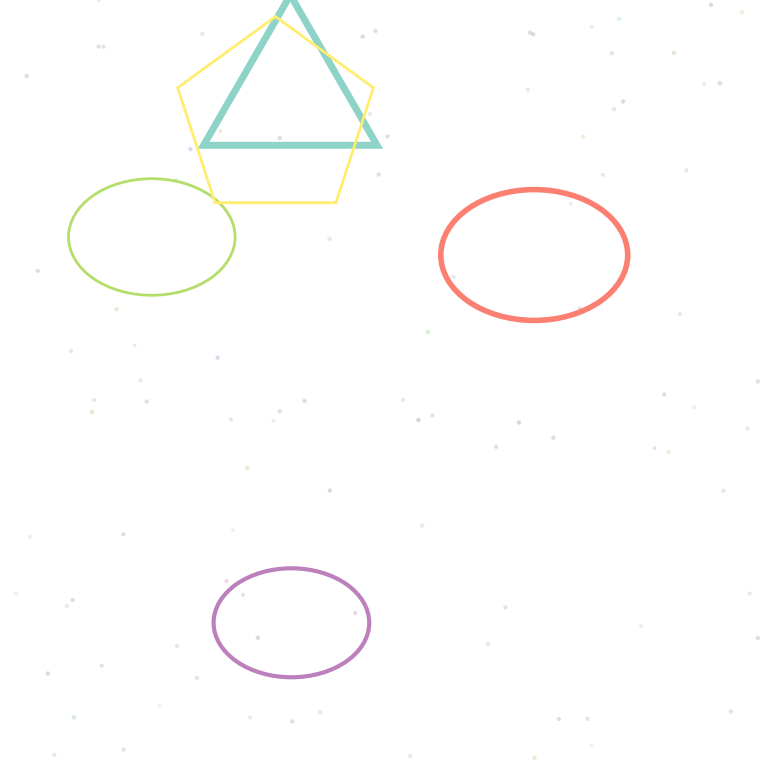[{"shape": "triangle", "thickness": 2.5, "radius": 0.65, "center": [0.377, 0.876]}, {"shape": "oval", "thickness": 2, "radius": 0.61, "center": [0.694, 0.669]}, {"shape": "oval", "thickness": 1, "radius": 0.54, "center": [0.197, 0.692]}, {"shape": "oval", "thickness": 1.5, "radius": 0.51, "center": [0.378, 0.191]}, {"shape": "pentagon", "thickness": 1, "radius": 0.67, "center": [0.358, 0.845]}]